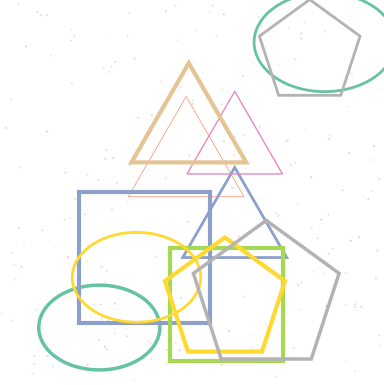[{"shape": "oval", "thickness": 2.5, "radius": 0.79, "center": [0.258, 0.149]}, {"shape": "oval", "thickness": 2, "radius": 0.92, "center": [0.843, 0.89]}, {"shape": "triangle", "thickness": 0.5, "radius": 0.87, "center": [0.484, 0.576]}, {"shape": "square", "thickness": 3, "radius": 0.85, "center": [0.375, 0.332]}, {"shape": "triangle", "thickness": 2, "radius": 0.78, "center": [0.61, 0.409]}, {"shape": "triangle", "thickness": 1, "radius": 0.72, "center": [0.61, 0.62]}, {"shape": "square", "thickness": 3, "radius": 0.73, "center": [0.589, 0.209]}, {"shape": "oval", "thickness": 2, "radius": 0.83, "center": [0.354, 0.28]}, {"shape": "pentagon", "thickness": 3, "radius": 0.82, "center": [0.584, 0.219]}, {"shape": "triangle", "thickness": 3, "radius": 0.86, "center": [0.49, 0.664]}, {"shape": "pentagon", "thickness": 2, "radius": 0.69, "center": [0.804, 0.864]}, {"shape": "pentagon", "thickness": 2.5, "radius": 0.99, "center": [0.692, 0.228]}]